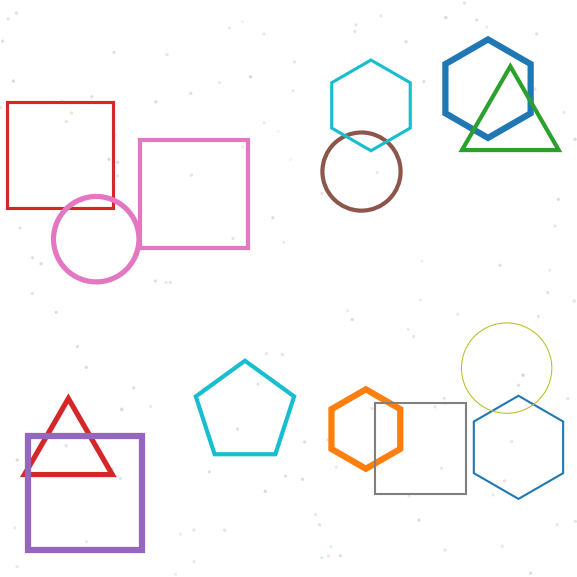[{"shape": "hexagon", "thickness": 3, "radius": 0.43, "center": [0.845, 0.846]}, {"shape": "hexagon", "thickness": 1, "radius": 0.45, "center": [0.898, 0.225]}, {"shape": "hexagon", "thickness": 3, "radius": 0.34, "center": [0.634, 0.256]}, {"shape": "triangle", "thickness": 2, "radius": 0.48, "center": [0.884, 0.788]}, {"shape": "square", "thickness": 1.5, "radius": 0.46, "center": [0.104, 0.731]}, {"shape": "triangle", "thickness": 2.5, "radius": 0.44, "center": [0.118, 0.221]}, {"shape": "square", "thickness": 3, "radius": 0.49, "center": [0.147, 0.145]}, {"shape": "circle", "thickness": 2, "radius": 0.34, "center": [0.626, 0.702]}, {"shape": "square", "thickness": 2, "radius": 0.47, "center": [0.335, 0.662]}, {"shape": "circle", "thickness": 2.5, "radius": 0.37, "center": [0.167, 0.585]}, {"shape": "square", "thickness": 1, "radius": 0.39, "center": [0.728, 0.223]}, {"shape": "circle", "thickness": 0.5, "radius": 0.39, "center": [0.877, 0.362]}, {"shape": "hexagon", "thickness": 1.5, "radius": 0.39, "center": [0.642, 0.817]}, {"shape": "pentagon", "thickness": 2, "radius": 0.45, "center": [0.424, 0.285]}]